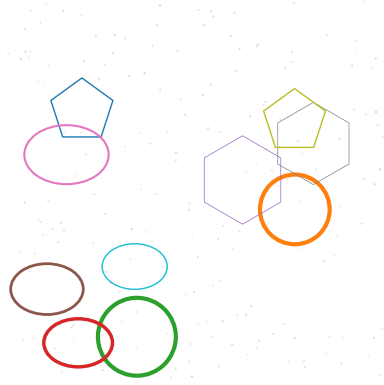[{"shape": "pentagon", "thickness": 1, "radius": 0.42, "center": [0.213, 0.713]}, {"shape": "circle", "thickness": 3, "radius": 0.45, "center": [0.766, 0.456]}, {"shape": "circle", "thickness": 3, "radius": 0.51, "center": [0.356, 0.125]}, {"shape": "oval", "thickness": 2.5, "radius": 0.45, "center": [0.203, 0.11]}, {"shape": "hexagon", "thickness": 0.5, "radius": 0.57, "center": [0.63, 0.533]}, {"shape": "oval", "thickness": 2, "radius": 0.47, "center": [0.122, 0.249]}, {"shape": "oval", "thickness": 1.5, "radius": 0.55, "center": [0.173, 0.598]}, {"shape": "hexagon", "thickness": 0.5, "radius": 0.53, "center": [0.814, 0.627]}, {"shape": "pentagon", "thickness": 1, "radius": 0.42, "center": [0.765, 0.685]}, {"shape": "oval", "thickness": 1, "radius": 0.42, "center": [0.35, 0.308]}]